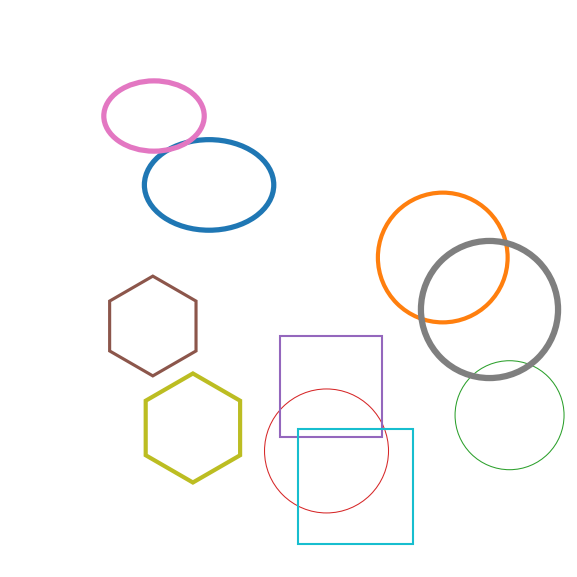[{"shape": "oval", "thickness": 2.5, "radius": 0.56, "center": [0.362, 0.679]}, {"shape": "circle", "thickness": 2, "radius": 0.56, "center": [0.767, 0.553]}, {"shape": "circle", "thickness": 0.5, "radius": 0.47, "center": [0.882, 0.28]}, {"shape": "circle", "thickness": 0.5, "radius": 0.54, "center": [0.565, 0.218]}, {"shape": "square", "thickness": 1, "radius": 0.44, "center": [0.573, 0.33]}, {"shape": "hexagon", "thickness": 1.5, "radius": 0.43, "center": [0.265, 0.435]}, {"shape": "oval", "thickness": 2.5, "radius": 0.43, "center": [0.267, 0.798]}, {"shape": "circle", "thickness": 3, "radius": 0.59, "center": [0.848, 0.463]}, {"shape": "hexagon", "thickness": 2, "radius": 0.47, "center": [0.334, 0.258]}, {"shape": "square", "thickness": 1, "radius": 0.5, "center": [0.616, 0.157]}]